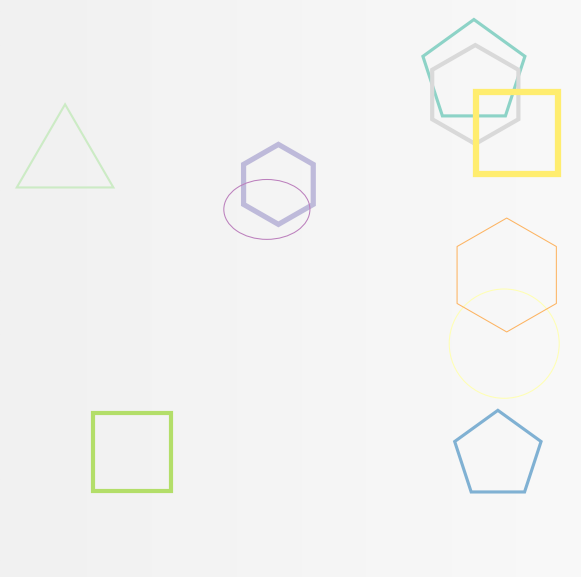[{"shape": "pentagon", "thickness": 1.5, "radius": 0.46, "center": [0.815, 0.873]}, {"shape": "circle", "thickness": 0.5, "radius": 0.47, "center": [0.867, 0.404]}, {"shape": "hexagon", "thickness": 2.5, "radius": 0.35, "center": [0.479, 0.68]}, {"shape": "pentagon", "thickness": 1.5, "radius": 0.39, "center": [0.857, 0.21]}, {"shape": "hexagon", "thickness": 0.5, "radius": 0.49, "center": [0.872, 0.523]}, {"shape": "square", "thickness": 2, "radius": 0.34, "center": [0.228, 0.216]}, {"shape": "hexagon", "thickness": 2, "radius": 0.43, "center": [0.818, 0.835]}, {"shape": "oval", "thickness": 0.5, "radius": 0.37, "center": [0.459, 0.636]}, {"shape": "triangle", "thickness": 1, "radius": 0.48, "center": [0.112, 0.723]}, {"shape": "square", "thickness": 3, "radius": 0.35, "center": [0.889, 0.769]}]